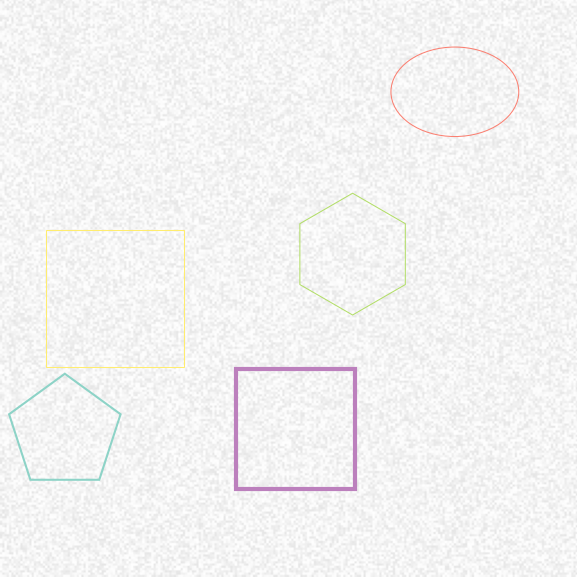[{"shape": "pentagon", "thickness": 1, "radius": 0.51, "center": [0.112, 0.25]}, {"shape": "oval", "thickness": 0.5, "radius": 0.55, "center": [0.788, 0.84]}, {"shape": "hexagon", "thickness": 0.5, "radius": 0.53, "center": [0.611, 0.559]}, {"shape": "square", "thickness": 2, "radius": 0.52, "center": [0.512, 0.256]}, {"shape": "square", "thickness": 0.5, "radius": 0.6, "center": [0.199, 0.482]}]